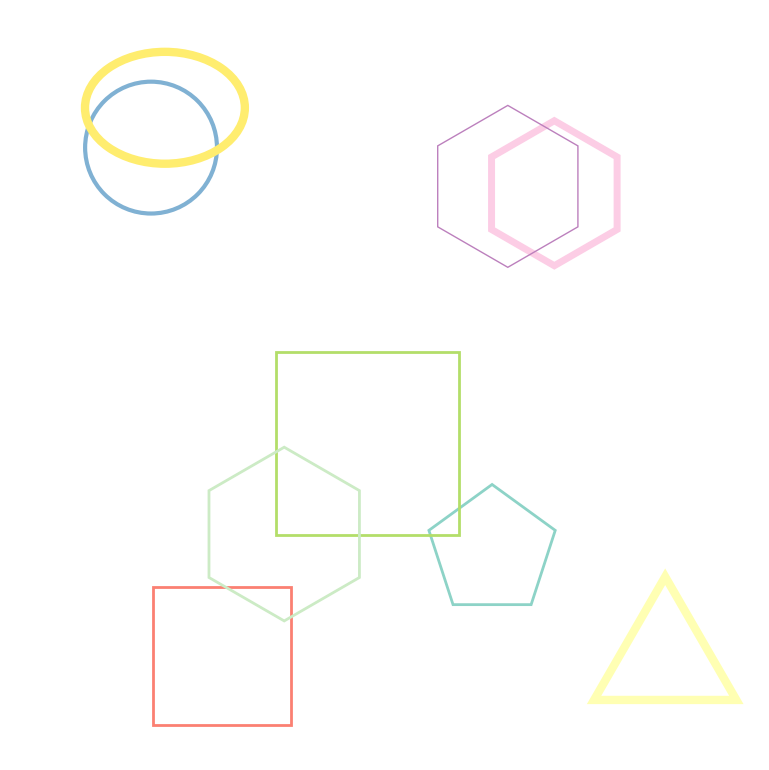[{"shape": "pentagon", "thickness": 1, "radius": 0.43, "center": [0.639, 0.285]}, {"shape": "triangle", "thickness": 3, "radius": 0.53, "center": [0.864, 0.144]}, {"shape": "square", "thickness": 1, "radius": 0.45, "center": [0.288, 0.149]}, {"shape": "circle", "thickness": 1.5, "radius": 0.43, "center": [0.196, 0.808]}, {"shape": "square", "thickness": 1, "radius": 0.59, "center": [0.477, 0.424]}, {"shape": "hexagon", "thickness": 2.5, "radius": 0.47, "center": [0.72, 0.749]}, {"shape": "hexagon", "thickness": 0.5, "radius": 0.53, "center": [0.659, 0.758]}, {"shape": "hexagon", "thickness": 1, "radius": 0.56, "center": [0.369, 0.306]}, {"shape": "oval", "thickness": 3, "radius": 0.52, "center": [0.214, 0.86]}]